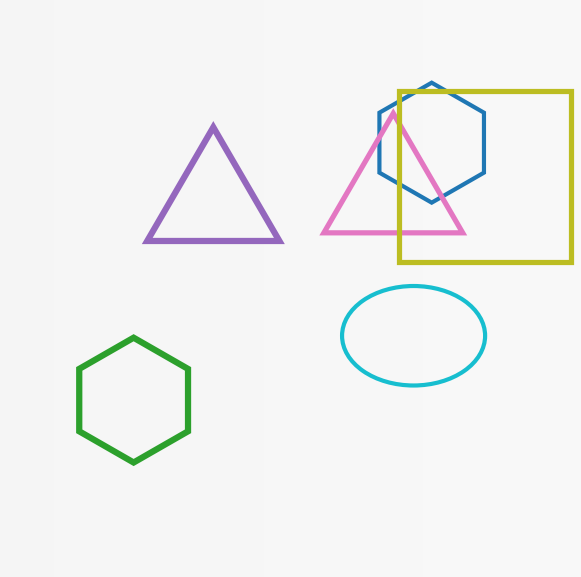[{"shape": "hexagon", "thickness": 2, "radius": 0.52, "center": [0.743, 0.752]}, {"shape": "hexagon", "thickness": 3, "radius": 0.54, "center": [0.23, 0.306]}, {"shape": "triangle", "thickness": 3, "radius": 0.66, "center": [0.367, 0.647]}, {"shape": "triangle", "thickness": 2.5, "radius": 0.69, "center": [0.677, 0.665]}, {"shape": "square", "thickness": 2.5, "radius": 0.74, "center": [0.834, 0.694]}, {"shape": "oval", "thickness": 2, "radius": 0.62, "center": [0.712, 0.418]}]